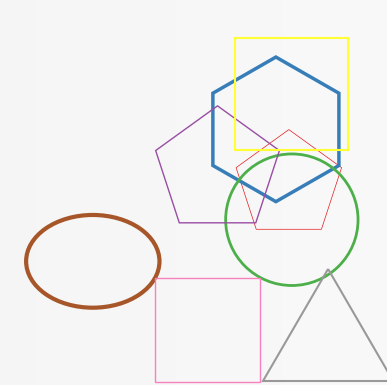[{"shape": "pentagon", "thickness": 0.5, "radius": 0.72, "center": [0.745, 0.52]}, {"shape": "hexagon", "thickness": 2.5, "radius": 0.94, "center": [0.712, 0.664]}, {"shape": "circle", "thickness": 2, "radius": 0.85, "center": [0.753, 0.429]}, {"shape": "pentagon", "thickness": 1, "radius": 0.84, "center": [0.561, 0.557]}, {"shape": "square", "thickness": 1.5, "radius": 0.73, "center": [0.752, 0.756]}, {"shape": "oval", "thickness": 3, "radius": 0.86, "center": [0.239, 0.321]}, {"shape": "square", "thickness": 1, "radius": 0.68, "center": [0.535, 0.143]}, {"shape": "triangle", "thickness": 1.5, "radius": 0.97, "center": [0.847, 0.107]}]